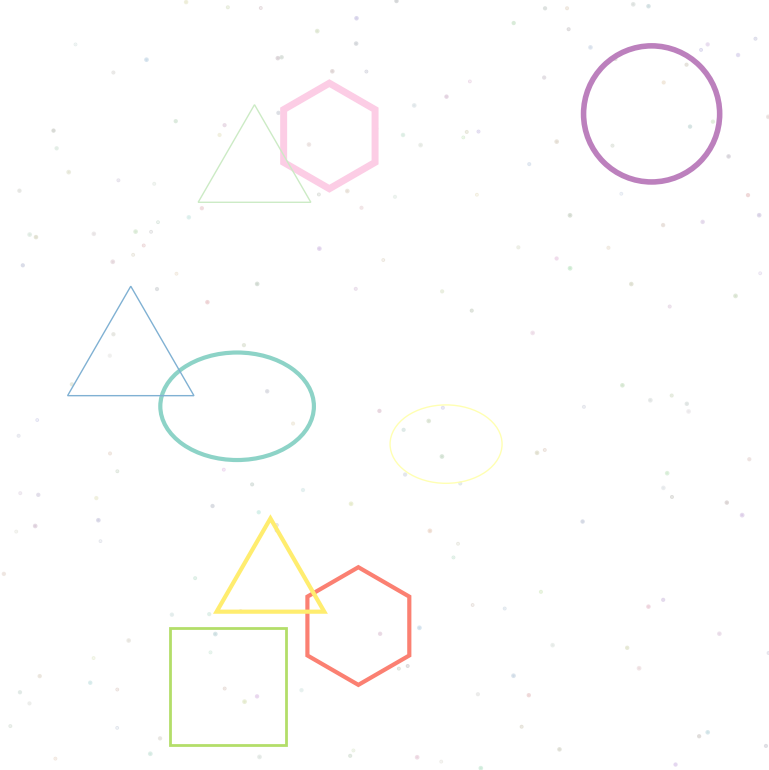[{"shape": "oval", "thickness": 1.5, "radius": 0.5, "center": [0.308, 0.472]}, {"shape": "oval", "thickness": 0.5, "radius": 0.36, "center": [0.579, 0.423]}, {"shape": "hexagon", "thickness": 1.5, "radius": 0.38, "center": [0.465, 0.187]}, {"shape": "triangle", "thickness": 0.5, "radius": 0.47, "center": [0.17, 0.534]}, {"shape": "square", "thickness": 1, "radius": 0.38, "center": [0.296, 0.109]}, {"shape": "hexagon", "thickness": 2.5, "radius": 0.34, "center": [0.428, 0.823]}, {"shape": "circle", "thickness": 2, "radius": 0.44, "center": [0.846, 0.852]}, {"shape": "triangle", "thickness": 0.5, "radius": 0.42, "center": [0.331, 0.78]}, {"shape": "triangle", "thickness": 1.5, "radius": 0.4, "center": [0.351, 0.246]}]